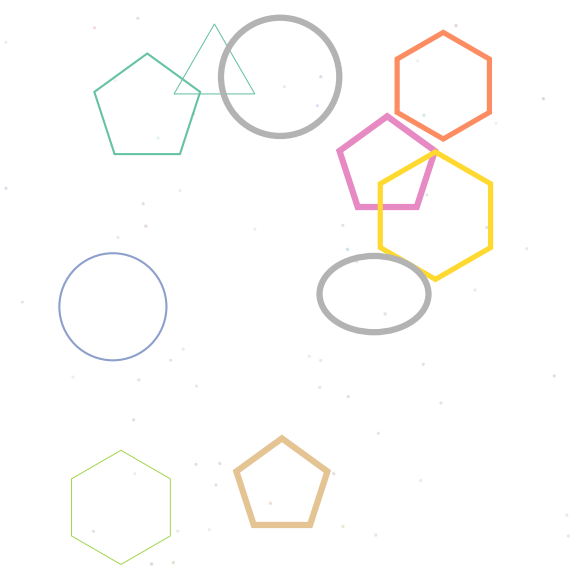[{"shape": "pentagon", "thickness": 1, "radius": 0.48, "center": [0.255, 0.81]}, {"shape": "triangle", "thickness": 0.5, "radius": 0.4, "center": [0.371, 0.877]}, {"shape": "hexagon", "thickness": 2.5, "radius": 0.46, "center": [0.768, 0.851]}, {"shape": "circle", "thickness": 1, "radius": 0.46, "center": [0.195, 0.468]}, {"shape": "pentagon", "thickness": 3, "radius": 0.43, "center": [0.67, 0.711]}, {"shape": "hexagon", "thickness": 0.5, "radius": 0.49, "center": [0.209, 0.121]}, {"shape": "hexagon", "thickness": 2.5, "radius": 0.55, "center": [0.754, 0.626]}, {"shape": "pentagon", "thickness": 3, "radius": 0.41, "center": [0.488, 0.157]}, {"shape": "oval", "thickness": 3, "radius": 0.47, "center": [0.648, 0.49]}, {"shape": "circle", "thickness": 3, "radius": 0.51, "center": [0.485, 0.866]}]